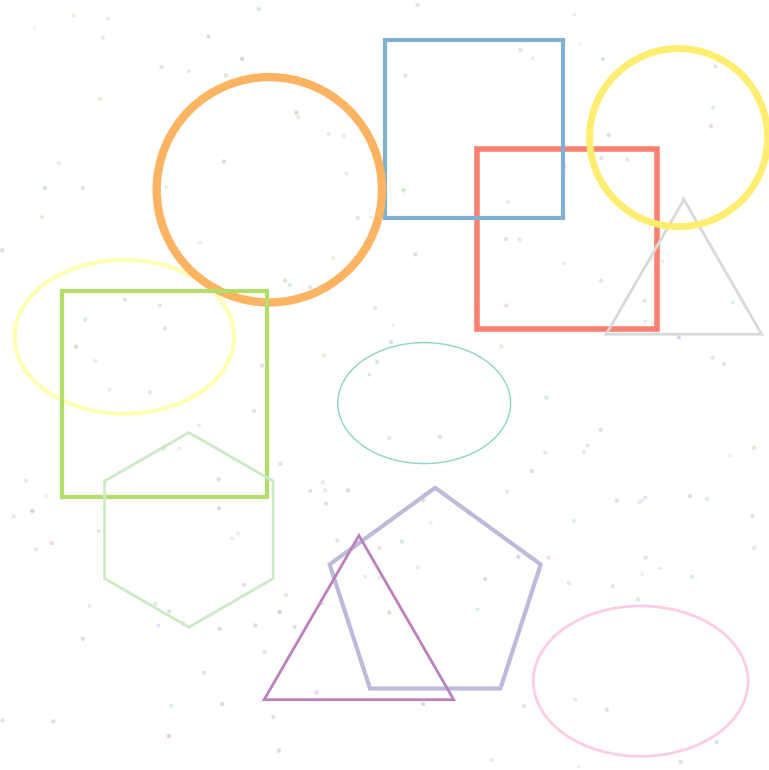[{"shape": "oval", "thickness": 0.5, "radius": 0.56, "center": [0.551, 0.476]}, {"shape": "oval", "thickness": 1.5, "radius": 0.71, "center": [0.161, 0.563]}, {"shape": "pentagon", "thickness": 1.5, "radius": 0.72, "center": [0.565, 0.222]}, {"shape": "square", "thickness": 2, "radius": 0.58, "center": [0.736, 0.69]}, {"shape": "square", "thickness": 1.5, "radius": 0.58, "center": [0.615, 0.833]}, {"shape": "circle", "thickness": 3, "radius": 0.73, "center": [0.35, 0.754]}, {"shape": "square", "thickness": 1.5, "radius": 0.67, "center": [0.214, 0.488]}, {"shape": "oval", "thickness": 1, "radius": 0.7, "center": [0.832, 0.115]}, {"shape": "triangle", "thickness": 1, "radius": 0.58, "center": [0.888, 0.624]}, {"shape": "triangle", "thickness": 1, "radius": 0.71, "center": [0.466, 0.162]}, {"shape": "hexagon", "thickness": 1, "radius": 0.63, "center": [0.245, 0.312]}, {"shape": "circle", "thickness": 2.5, "radius": 0.58, "center": [0.881, 0.821]}]